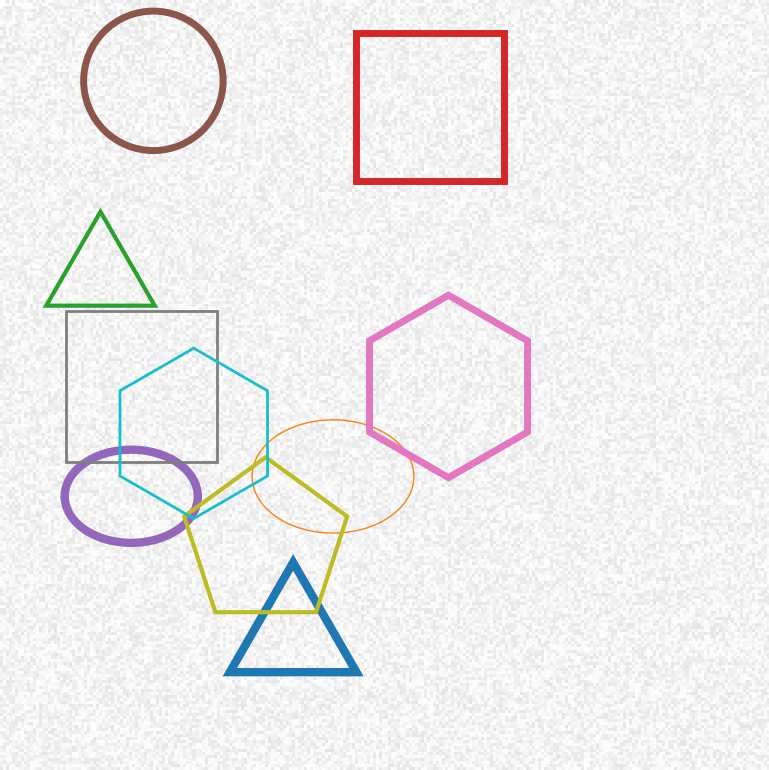[{"shape": "triangle", "thickness": 3, "radius": 0.47, "center": [0.381, 0.175]}, {"shape": "oval", "thickness": 0.5, "radius": 0.53, "center": [0.432, 0.381]}, {"shape": "triangle", "thickness": 1.5, "radius": 0.41, "center": [0.13, 0.644]}, {"shape": "square", "thickness": 2.5, "radius": 0.48, "center": [0.558, 0.861]}, {"shape": "oval", "thickness": 3, "radius": 0.43, "center": [0.17, 0.355]}, {"shape": "circle", "thickness": 2.5, "radius": 0.45, "center": [0.199, 0.895]}, {"shape": "hexagon", "thickness": 2.5, "radius": 0.59, "center": [0.582, 0.498]}, {"shape": "square", "thickness": 1, "radius": 0.49, "center": [0.184, 0.498]}, {"shape": "pentagon", "thickness": 1.5, "radius": 0.56, "center": [0.345, 0.295]}, {"shape": "hexagon", "thickness": 1, "radius": 0.55, "center": [0.252, 0.437]}]